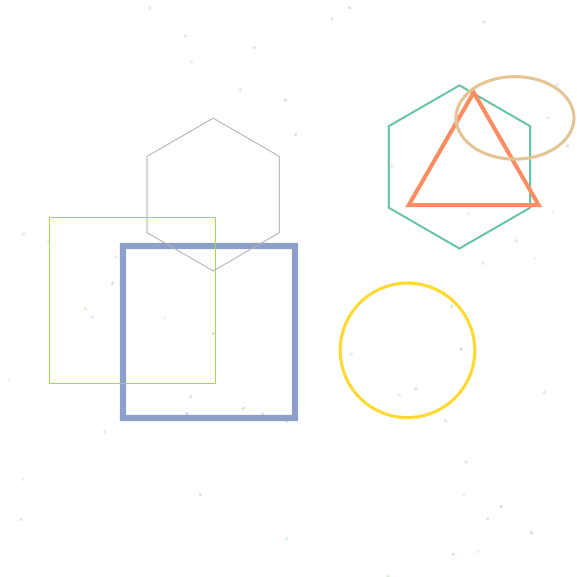[{"shape": "hexagon", "thickness": 1, "radius": 0.71, "center": [0.796, 0.71]}, {"shape": "triangle", "thickness": 2, "radius": 0.65, "center": [0.82, 0.709]}, {"shape": "square", "thickness": 3, "radius": 0.74, "center": [0.362, 0.425]}, {"shape": "square", "thickness": 0.5, "radius": 0.72, "center": [0.228, 0.48]}, {"shape": "circle", "thickness": 1.5, "radius": 0.58, "center": [0.706, 0.392]}, {"shape": "oval", "thickness": 1.5, "radius": 0.51, "center": [0.892, 0.795]}, {"shape": "hexagon", "thickness": 0.5, "radius": 0.66, "center": [0.369, 0.662]}]